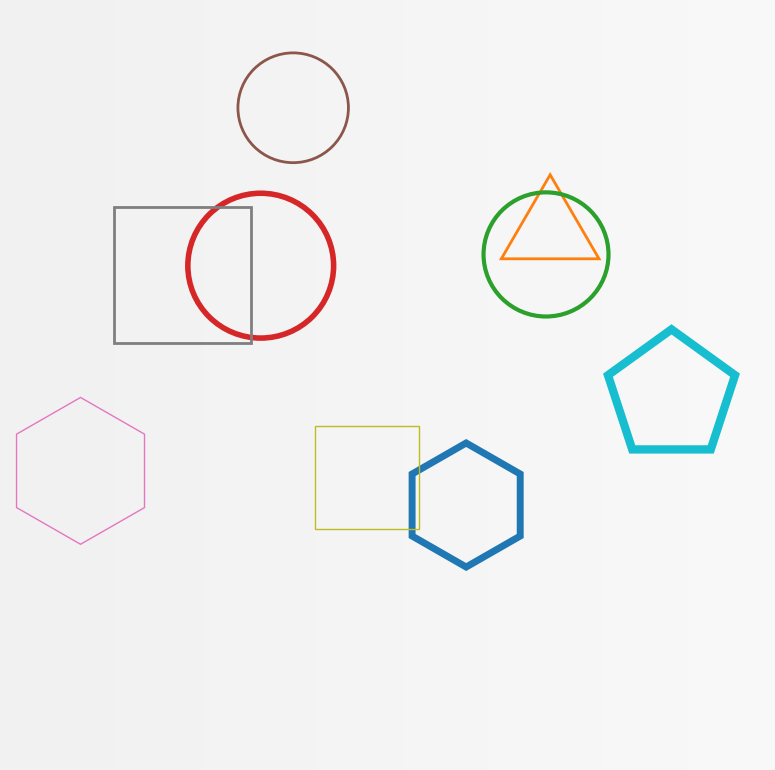[{"shape": "hexagon", "thickness": 2.5, "radius": 0.4, "center": [0.601, 0.344]}, {"shape": "triangle", "thickness": 1, "radius": 0.36, "center": [0.71, 0.7]}, {"shape": "circle", "thickness": 1.5, "radius": 0.4, "center": [0.705, 0.67]}, {"shape": "circle", "thickness": 2, "radius": 0.47, "center": [0.336, 0.655]}, {"shape": "circle", "thickness": 1, "radius": 0.36, "center": [0.378, 0.86]}, {"shape": "hexagon", "thickness": 0.5, "radius": 0.48, "center": [0.104, 0.388]}, {"shape": "square", "thickness": 1, "radius": 0.44, "center": [0.236, 0.643]}, {"shape": "square", "thickness": 0.5, "radius": 0.34, "center": [0.474, 0.38]}, {"shape": "pentagon", "thickness": 3, "radius": 0.43, "center": [0.866, 0.486]}]